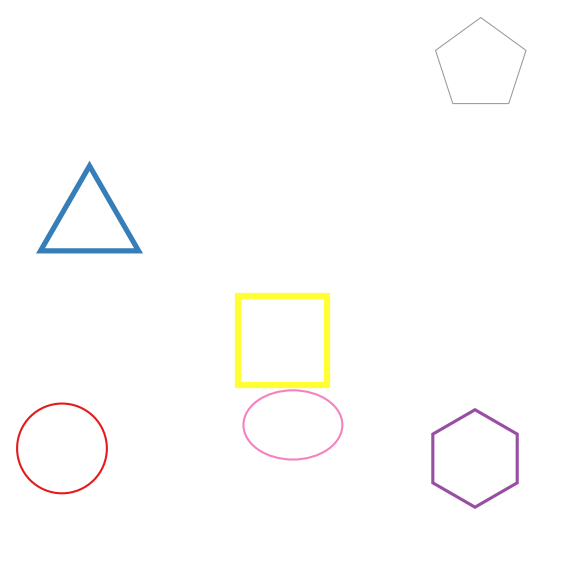[{"shape": "circle", "thickness": 1, "radius": 0.39, "center": [0.107, 0.223]}, {"shape": "triangle", "thickness": 2.5, "radius": 0.49, "center": [0.155, 0.614]}, {"shape": "hexagon", "thickness": 1.5, "radius": 0.42, "center": [0.823, 0.205]}, {"shape": "square", "thickness": 3, "radius": 0.38, "center": [0.489, 0.409]}, {"shape": "oval", "thickness": 1, "radius": 0.43, "center": [0.507, 0.263]}, {"shape": "pentagon", "thickness": 0.5, "radius": 0.41, "center": [0.833, 0.886]}]